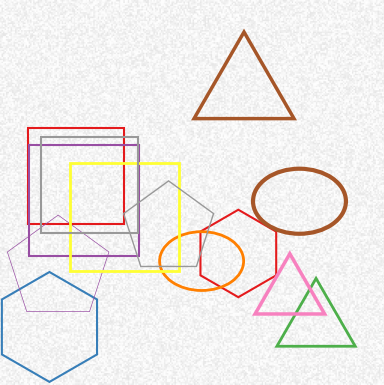[{"shape": "hexagon", "thickness": 1.5, "radius": 0.57, "center": [0.619, 0.342]}, {"shape": "square", "thickness": 1.5, "radius": 0.62, "center": [0.198, 0.542]}, {"shape": "hexagon", "thickness": 1.5, "radius": 0.71, "center": [0.128, 0.151]}, {"shape": "triangle", "thickness": 2, "radius": 0.59, "center": [0.821, 0.159]}, {"shape": "square", "thickness": 1.5, "radius": 0.72, "center": [0.218, 0.479]}, {"shape": "pentagon", "thickness": 0.5, "radius": 0.69, "center": [0.151, 0.303]}, {"shape": "oval", "thickness": 2, "radius": 0.55, "center": [0.524, 0.322]}, {"shape": "square", "thickness": 2, "radius": 0.7, "center": [0.323, 0.437]}, {"shape": "triangle", "thickness": 2.5, "radius": 0.75, "center": [0.634, 0.767]}, {"shape": "oval", "thickness": 3, "radius": 0.6, "center": [0.778, 0.477]}, {"shape": "triangle", "thickness": 2.5, "radius": 0.52, "center": [0.753, 0.237]}, {"shape": "pentagon", "thickness": 1, "radius": 0.61, "center": [0.438, 0.407]}, {"shape": "square", "thickness": 1.5, "radius": 0.62, "center": [0.233, 0.519]}]